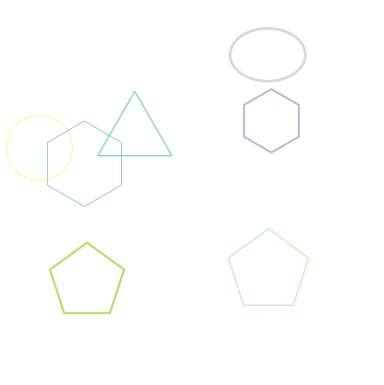[{"shape": "triangle", "thickness": 1, "radius": 0.56, "center": [0.35, 0.651]}, {"shape": "hexagon", "thickness": 1.5, "radius": 0.41, "center": [0.705, 0.686]}, {"shape": "hexagon", "thickness": 0.5, "radius": 0.55, "center": [0.219, 0.575]}, {"shape": "pentagon", "thickness": 1.5, "radius": 0.51, "center": [0.226, 0.268]}, {"shape": "oval", "thickness": 2, "radius": 0.49, "center": [0.695, 0.858]}, {"shape": "pentagon", "thickness": 1, "radius": 0.55, "center": [0.697, 0.296]}, {"shape": "circle", "thickness": 0.5, "radius": 0.43, "center": [0.103, 0.616]}]